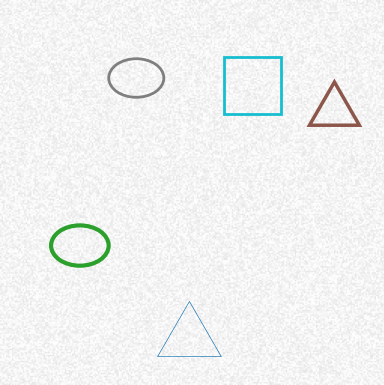[{"shape": "triangle", "thickness": 0.5, "radius": 0.48, "center": [0.492, 0.121]}, {"shape": "oval", "thickness": 3, "radius": 0.37, "center": [0.207, 0.362]}, {"shape": "triangle", "thickness": 2.5, "radius": 0.37, "center": [0.869, 0.712]}, {"shape": "oval", "thickness": 2, "radius": 0.36, "center": [0.354, 0.797]}, {"shape": "square", "thickness": 2, "radius": 0.37, "center": [0.655, 0.779]}]